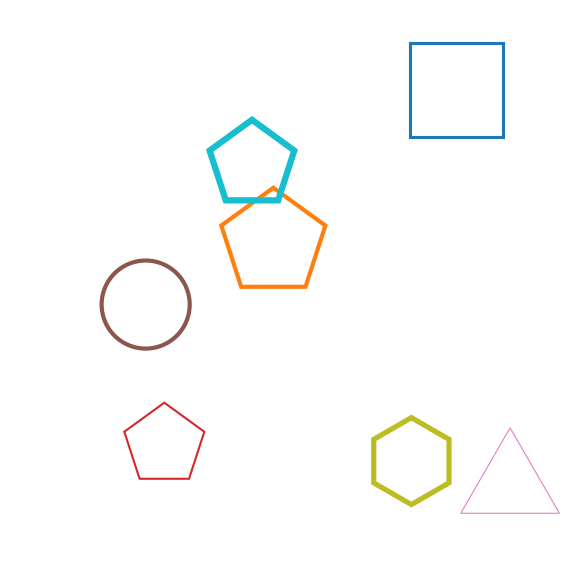[{"shape": "square", "thickness": 1.5, "radius": 0.41, "center": [0.791, 0.843]}, {"shape": "pentagon", "thickness": 2, "radius": 0.47, "center": [0.473, 0.579]}, {"shape": "pentagon", "thickness": 1, "radius": 0.36, "center": [0.285, 0.229]}, {"shape": "circle", "thickness": 2, "radius": 0.38, "center": [0.252, 0.472]}, {"shape": "triangle", "thickness": 0.5, "radius": 0.49, "center": [0.883, 0.16]}, {"shape": "hexagon", "thickness": 2.5, "radius": 0.38, "center": [0.712, 0.201]}, {"shape": "pentagon", "thickness": 3, "radius": 0.39, "center": [0.436, 0.715]}]